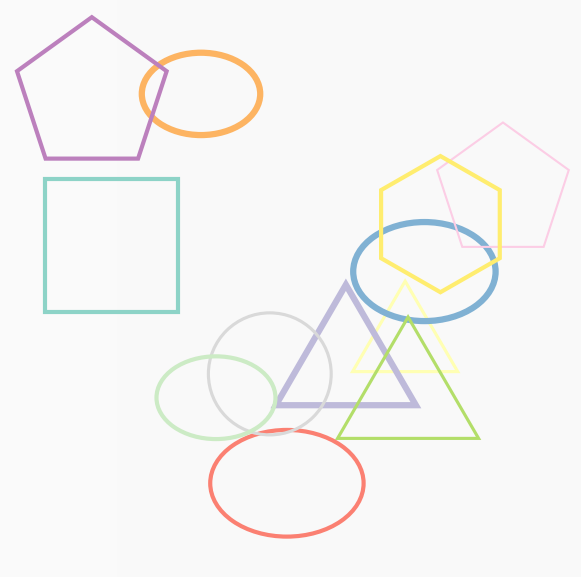[{"shape": "square", "thickness": 2, "radius": 0.57, "center": [0.192, 0.574]}, {"shape": "triangle", "thickness": 1.5, "radius": 0.52, "center": [0.697, 0.408]}, {"shape": "triangle", "thickness": 3, "radius": 0.7, "center": [0.595, 0.367]}, {"shape": "oval", "thickness": 2, "radius": 0.66, "center": [0.494, 0.162]}, {"shape": "oval", "thickness": 3, "radius": 0.61, "center": [0.73, 0.529]}, {"shape": "oval", "thickness": 3, "radius": 0.51, "center": [0.346, 0.837]}, {"shape": "triangle", "thickness": 1.5, "radius": 0.7, "center": [0.702, 0.31]}, {"shape": "pentagon", "thickness": 1, "radius": 0.6, "center": [0.865, 0.668]}, {"shape": "circle", "thickness": 1.5, "radius": 0.53, "center": [0.464, 0.352]}, {"shape": "pentagon", "thickness": 2, "radius": 0.68, "center": [0.158, 0.834]}, {"shape": "oval", "thickness": 2, "radius": 0.51, "center": [0.372, 0.31]}, {"shape": "hexagon", "thickness": 2, "radius": 0.59, "center": [0.758, 0.611]}]